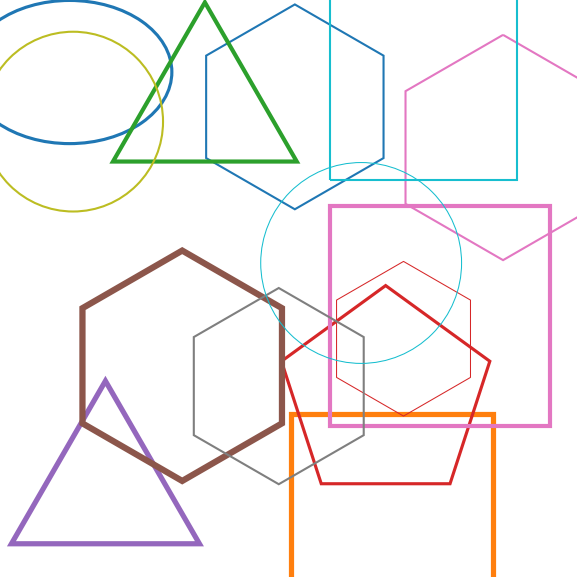[{"shape": "hexagon", "thickness": 1, "radius": 0.89, "center": [0.511, 0.814]}, {"shape": "oval", "thickness": 1.5, "radius": 0.89, "center": [0.121, 0.874]}, {"shape": "square", "thickness": 2.5, "radius": 0.87, "center": [0.678, 0.107]}, {"shape": "triangle", "thickness": 2, "radius": 0.92, "center": [0.355, 0.811]}, {"shape": "pentagon", "thickness": 1.5, "radius": 0.95, "center": [0.668, 0.315]}, {"shape": "hexagon", "thickness": 0.5, "radius": 0.67, "center": [0.699, 0.413]}, {"shape": "triangle", "thickness": 2.5, "radius": 0.94, "center": [0.183, 0.152]}, {"shape": "hexagon", "thickness": 3, "radius": 1.0, "center": [0.316, 0.366]}, {"shape": "hexagon", "thickness": 1, "radius": 0.98, "center": [0.871, 0.744]}, {"shape": "square", "thickness": 2, "radius": 0.95, "center": [0.762, 0.452]}, {"shape": "hexagon", "thickness": 1, "radius": 0.85, "center": [0.483, 0.331]}, {"shape": "circle", "thickness": 1, "radius": 0.78, "center": [0.127, 0.789]}, {"shape": "square", "thickness": 1, "radius": 0.81, "center": [0.734, 0.849]}, {"shape": "circle", "thickness": 0.5, "radius": 0.87, "center": [0.625, 0.544]}]